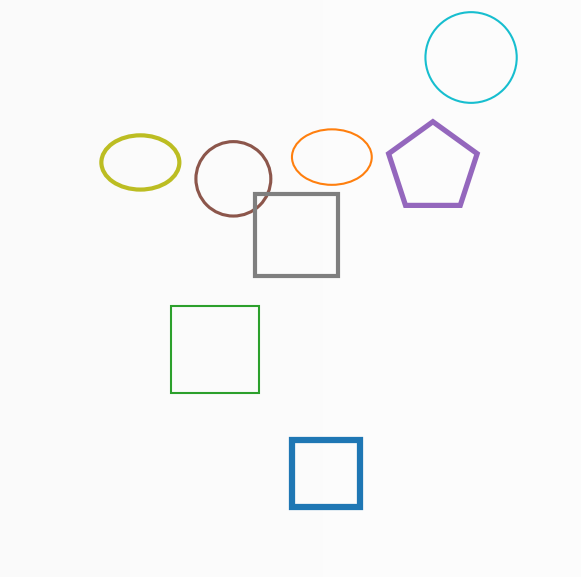[{"shape": "square", "thickness": 3, "radius": 0.29, "center": [0.561, 0.179]}, {"shape": "oval", "thickness": 1, "radius": 0.34, "center": [0.571, 0.727]}, {"shape": "square", "thickness": 1, "radius": 0.38, "center": [0.37, 0.394]}, {"shape": "pentagon", "thickness": 2.5, "radius": 0.4, "center": [0.745, 0.708]}, {"shape": "circle", "thickness": 1.5, "radius": 0.32, "center": [0.401, 0.689]}, {"shape": "square", "thickness": 2, "radius": 0.36, "center": [0.51, 0.592]}, {"shape": "oval", "thickness": 2, "radius": 0.34, "center": [0.241, 0.718]}, {"shape": "circle", "thickness": 1, "radius": 0.39, "center": [0.81, 0.9]}]